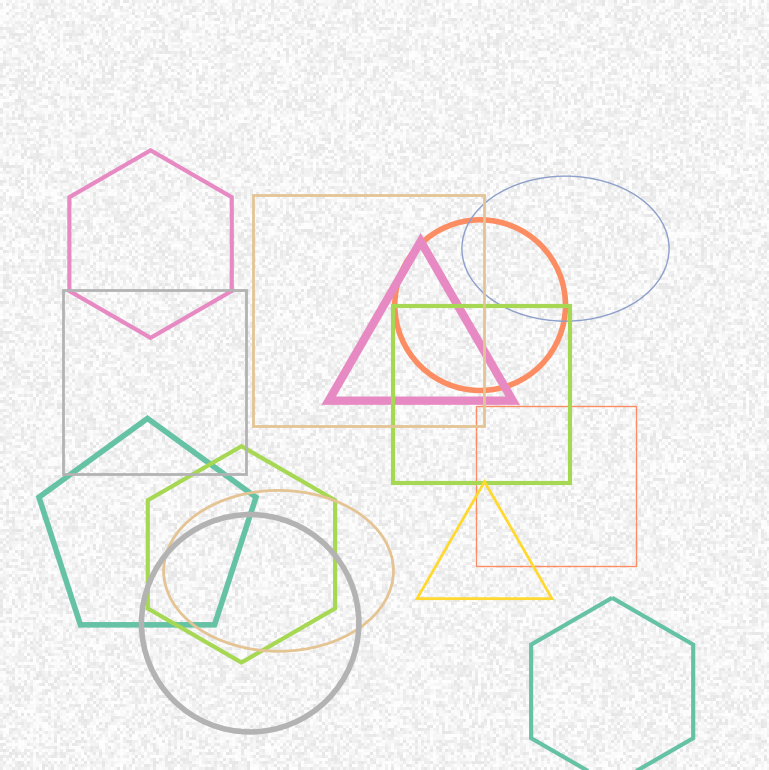[{"shape": "pentagon", "thickness": 2, "radius": 0.74, "center": [0.192, 0.308]}, {"shape": "hexagon", "thickness": 1.5, "radius": 0.61, "center": [0.795, 0.102]}, {"shape": "square", "thickness": 0.5, "radius": 0.52, "center": [0.722, 0.369]}, {"shape": "circle", "thickness": 2, "radius": 0.55, "center": [0.624, 0.604]}, {"shape": "oval", "thickness": 0.5, "radius": 0.67, "center": [0.734, 0.677]}, {"shape": "triangle", "thickness": 3, "radius": 0.69, "center": [0.546, 0.549]}, {"shape": "hexagon", "thickness": 1.5, "radius": 0.61, "center": [0.196, 0.683]}, {"shape": "hexagon", "thickness": 1.5, "radius": 0.7, "center": [0.314, 0.28]}, {"shape": "square", "thickness": 1.5, "radius": 0.58, "center": [0.625, 0.487]}, {"shape": "triangle", "thickness": 1, "radius": 0.51, "center": [0.629, 0.273]}, {"shape": "square", "thickness": 1, "radius": 0.75, "center": [0.478, 0.597]}, {"shape": "oval", "thickness": 1, "radius": 0.75, "center": [0.362, 0.259]}, {"shape": "circle", "thickness": 2, "radius": 0.71, "center": [0.325, 0.191]}, {"shape": "square", "thickness": 1, "radius": 0.59, "center": [0.201, 0.504]}]